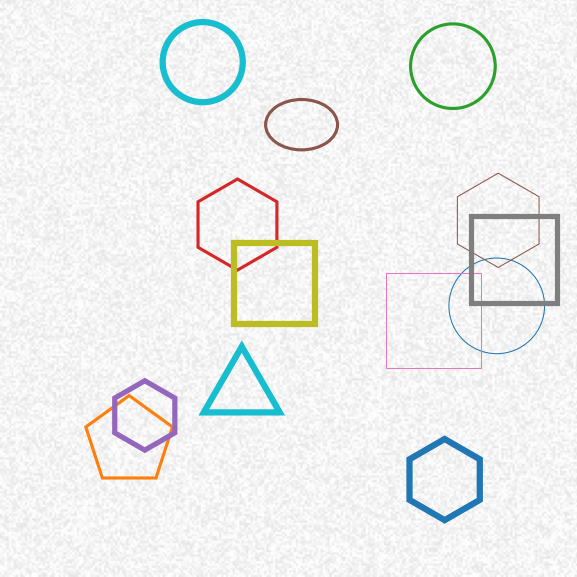[{"shape": "circle", "thickness": 0.5, "radius": 0.41, "center": [0.86, 0.47]}, {"shape": "hexagon", "thickness": 3, "radius": 0.35, "center": [0.77, 0.169]}, {"shape": "pentagon", "thickness": 1.5, "radius": 0.39, "center": [0.224, 0.235]}, {"shape": "circle", "thickness": 1.5, "radius": 0.37, "center": [0.784, 0.885]}, {"shape": "hexagon", "thickness": 1.5, "radius": 0.39, "center": [0.411, 0.61]}, {"shape": "hexagon", "thickness": 2.5, "radius": 0.3, "center": [0.251, 0.28]}, {"shape": "hexagon", "thickness": 0.5, "radius": 0.41, "center": [0.863, 0.618]}, {"shape": "oval", "thickness": 1.5, "radius": 0.31, "center": [0.522, 0.783]}, {"shape": "square", "thickness": 0.5, "radius": 0.41, "center": [0.75, 0.444]}, {"shape": "square", "thickness": 2.5, "radius": 0.38, "center": [0.89, 0.55]}, {"shape": "square", "thickness": 3, "radius": 0.35, "center": [0.475, 0.508]}, {"shape": "circle", "thickness": 3, "radius": 0.35, "center": [0.351, 0.892]}, {"shape": "triangle", "thickness": 3, "radius": 0.38, "center": [0.419, 0.323]}]